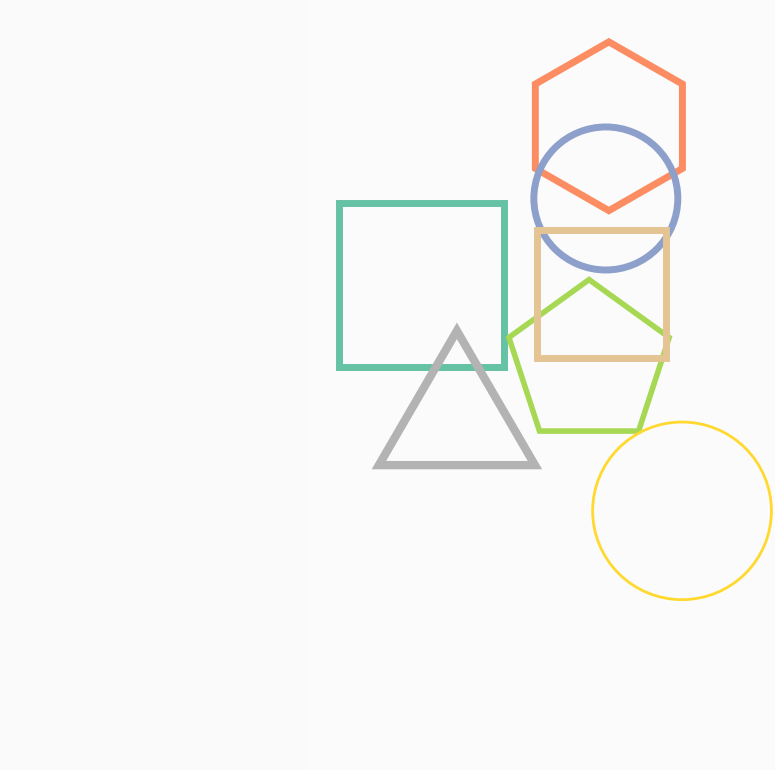[{"shape": "square", "thickness": 2.5, "radius": 0.53, "center": [0.544, 0.63]}, {"shape": "hexagon", "thickness": 2.5, "radius": 0.55, "center": [0.786, 0.836]}, {"shape": "circle", "thickness": 2.5, "radius": 0.46, "center": [0.782, 0.742]}, {"shape": "pentagon", "thickness": 2, "radius": 0.54, "center": [0.76, 0.528]}, {"shape": "circle", "thickness": 1, "radius": 0.58, "center": [0.88, 0.337]}, {"shape": "square", "thickness": 2.5, "radius": 0.41, "center": [0.776, 0.618]}, {"shape": "triangle", "thickness": 3, "radius": 0.58, "center": [0.59, 0.454]}]